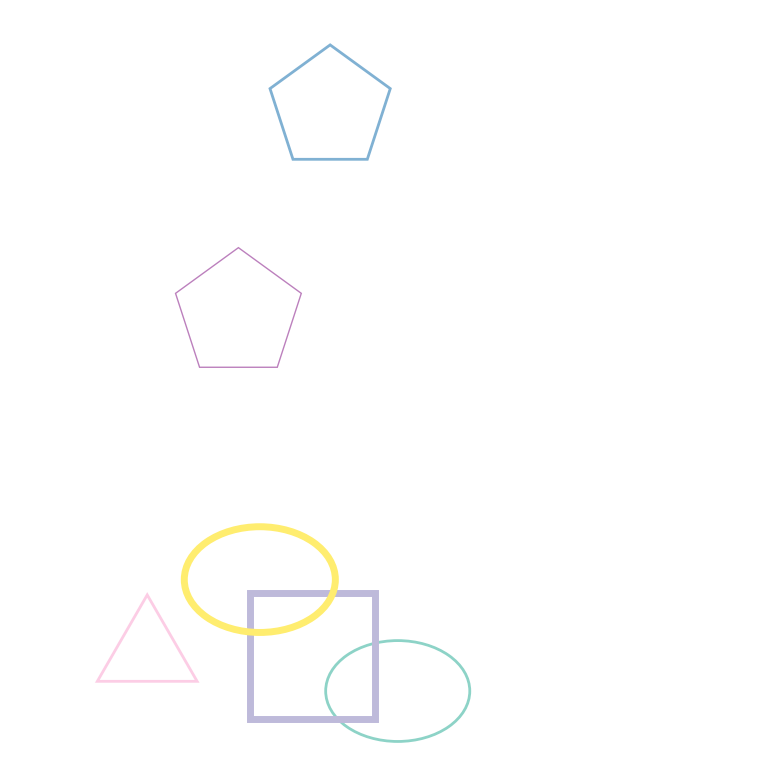[{"shape": "oval", "thickness": 1, "radius": 0.47, "center": [0.517, 0.103]}, {"shape": "square", "thickness": 2.5, "radius": 0.41, "center": [0.406, 0.148]}, {"shape": "pentagon", "thickness": 1, "radius": 0.41, "center": [0.429, 0.86]}, {"shape": "triangle", "thickness": 1, "radius": 0.37, "center": [0.191, 0.153]}, {"shape": "pentagon", "thickness": 0.5, "radius": 0.43, "center": [0.31, 0.592]}, {"shape": "oval", "thickness": 2.5, "radius": 0.49, "center": [0.337, 0.247]}]